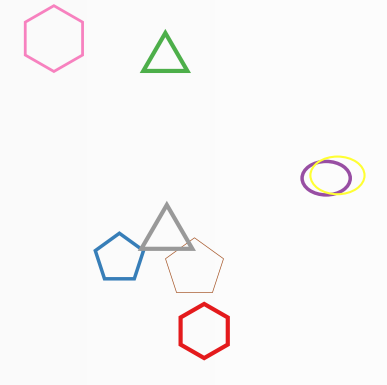[{"shape": "hexagon", "thickness": 3, "radius": 0.35, "center": [0.527, 0.14]}, {"shape": "pentagon", "thickness": 2.5, "radius": 0.33, "center": [0.308, 0.329]}, {"shape": "triangle", "thickness": 3, "radius": 0.33, "center": [0.427, 0.849]}, {"shape": "oval", "thickness": 2.5, "radius": 0.31, "center": [0.842, 0.537]}, {"shape": "oval", "thickness": 1.5, "radius": 0.35, "center": [0.871, 0.544]}, {"shape": "pentagon", "thickness": 0.5, "radius": 0.39, "center": [0.502, 0.304]}, {"shape": "hexagon", "thickness": 2, "radius": 0.43, "center": [0.139, 0.9]}, {"shape": "triangle", "thickness": 3, "radius": 0.38, "center": [0.431, 0.392]}]